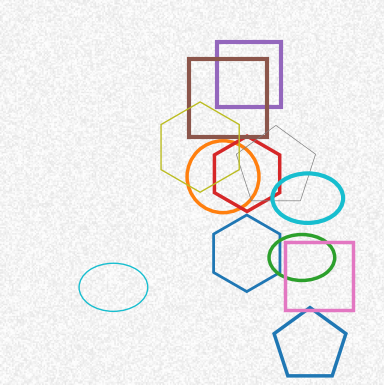[{"shape": "pentagon", "thickness": 2.5, "radius": 0.49, "center": [0.805, 0.103]}, {"shape": "hexagon", "thickness": 2, "radius": 0.5, "center": [0.641, 0.342]}, {"shape": "circle", "thickness": 2.5, "radius": 0.47, "center": [0.579, 0.541]}, {"shape": "oval", "thickness": 2.5, "radius": 0.43, "center": [0.784, 0.331]}, {"shape": "hexagon", "thickness": 2.5, "radius": 0.49, "center": [0.642, 0.549]}, {"shape": "square", "thickness": 3, "radius": 0.42, "center": [0.647, 0.806]}, {"shape": "square", "thickness": 3, "radius": 0.51, "center": [0.592, 0.746]}, {"shape": "square", "thickness": 2.5, "radius": 0.44, "center": [0.828, 0.282]}, {"shape": "pentagon", "thickness": 0.5, "radius": 0.54, "center": [0.717, 0.566]}, {"shape": "hexagon", "thickness": 1, "radius": 0.59, "center": [0.52, 0.618]}, {"shape": "oval", "thickness": 1, "radius": 0.45, "center": [0.295, 0.254]}, {"shape": "oval", "thickness": 3, "radius": 0.46, "center": [0.799, 0.485]}]